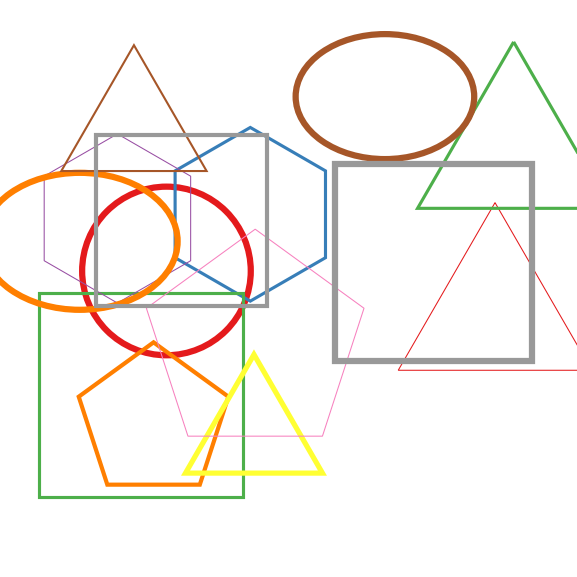[{"shape": "triangle", "thickness": 0.5, "radius": 0.97, "center": [0.857, 0.455]}, {"shape": "circle", "thickness": 3, "radius": 0.73, "center": [0.288, 0.53]}, {"shape": "hexagon", "thickness": 1.5, "radius": 0.75, "center": [0.433, 0.628]}, {"shape": "square", "thickness": 1.5, "radius": 0.89, "center": [0.244, 0.315]}, {"shape": "triangle", "thickness": 1.5, "radius": 0.96, "center": [0.889, 0.734]}, {"shape": "hexagon", "thickness": 0.5, "radius": 0.73, "center": [0.203, 0.621]}, {"shape": "pentagon", "thickness": 2, "radius": 0.68, "center": [0.266, 0.27]}, {"shape": "oval", "thickness": 3, "radius": 0.85, "center": [0.138, 0.581]}, {"shape": "triangle", "thickness": 2.5, "radius": 0.68, "center": [0.44, 0.248]}, {"shape": "triangle", "thickness": 1, "radius": 0.73, "center": [0.232, 0.776]}, {"shape": "oval", "thickness": 3, "radius": 0.77, "center": [0.667, 0.832]}, {"shape": "pentagon", "thickness": 0.5, "radius": 0.99, "center": [0.442, 0.404]}, {"shape": "square", "thickness": 2, "radius": 0.74, "center": [0.314, 0.617]}, {"shape": "square", "thickness": 3, "radius": 0.85, "center": [0.751, 0.545]}]